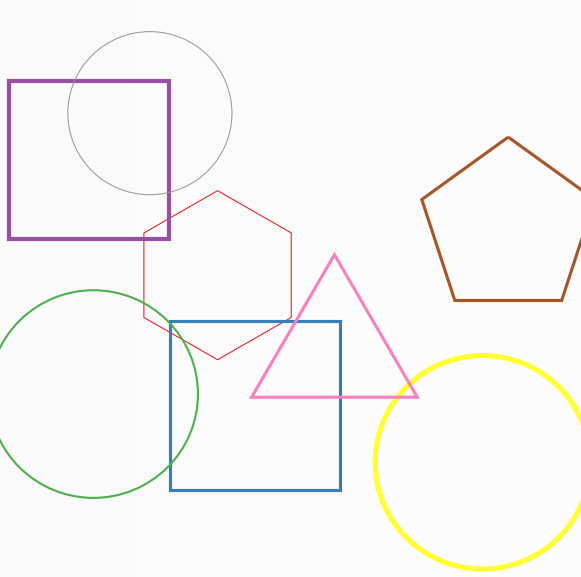[{"shape": "hexagon", "thickness": 0.5, "radius": 0.73, "center": [0.374, 0.523]}, {"shape": "square", "thickness": 1.5, "radius": 0.73, "center": [0.438, 0.296]}, {"shape": "circle", "thickness": 1, "radius": 0.9, "center": [0.161, 0.317]}, {"shape": "square", "thickness": 2, "radius": 0.69, "center": [0.153, 0.722]}, {"shape": "circle", "thickness": 2.5, "radius": 0.92, "center": [0.83, 0.199]}, {"shape": "pentagon", "thickness": 1.5, "radius": 0.78, "center": [0.874, 0.605]}, {"shape": "triangle", "thickness": 1.5, "radius": 0.82, "center": [0.575, 0.394]}, {"shape": "circle", "thickness": 0.5, "radius": 0.71, "center": [0.258, 0.803]}]